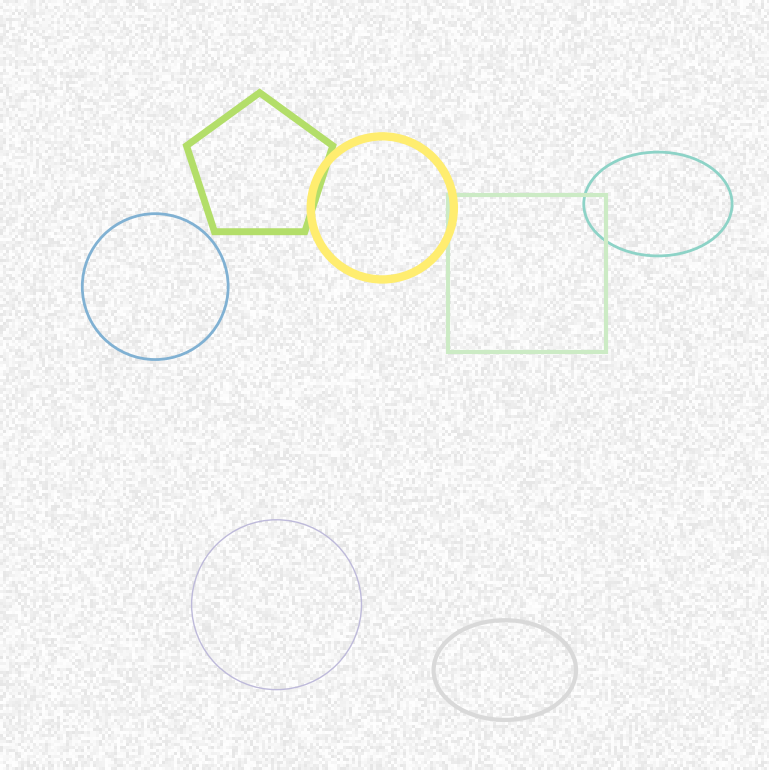[{"shape": "oval", "thickness": 1, "radius": 0.48, "center": [0.854, 0.735]}, {"shape": "circle", "thickness": 0.5, "radius": 0.55, "center": [0.359, 0.215]}, {"shape": "circle", "thickness": 1, "radius": 0.47, "center": [0.202, 0.628]}, {"shape": "pentagon", "thickness": 2.5, "radius": 0.5, "center": [0.337, 0.78]}, {"shape": "oval", "thickness": 1.5, "radius": 0.46, "center": [0.656, 0.13]}, {"shape": "square", "thickness": 1.5, "radius": 0.51, "center": [0.685, 0.645]}, {"shape": "circle", "thickness": 3, "radius": 0.46, "center": [0.496, 0.73]}]